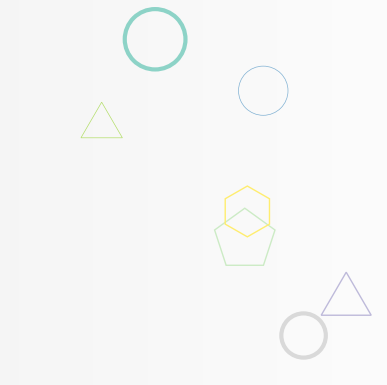[{"shape": "circle", "thickness": 3, "radius": 0.39, "center": [0.4, 0.898]}, {"shape": "triangle", "thickness": 1, "radius": 0.37, "center": [0.893, 0.218]}, {"shape": "circle", "thickness": 0.5, "radius": 0.32, "center": [0.679, 0.764]}, {"shape": "triangle", "thickness": 0.5, "radius": 0.31, "center": [0.262, 0.673]}, {"shape": "circle", "thickness": 3, "radius": 0.29, "center": [0.783, 0.129]}, {"shape": "pentagon", "thickness": 1, "radius": 0.41, "center": [0.632, 0.377]}, {"shape": "hexagon", "thickness": 1, "radius": 0.33, "center": [0.638, 0.451]}]